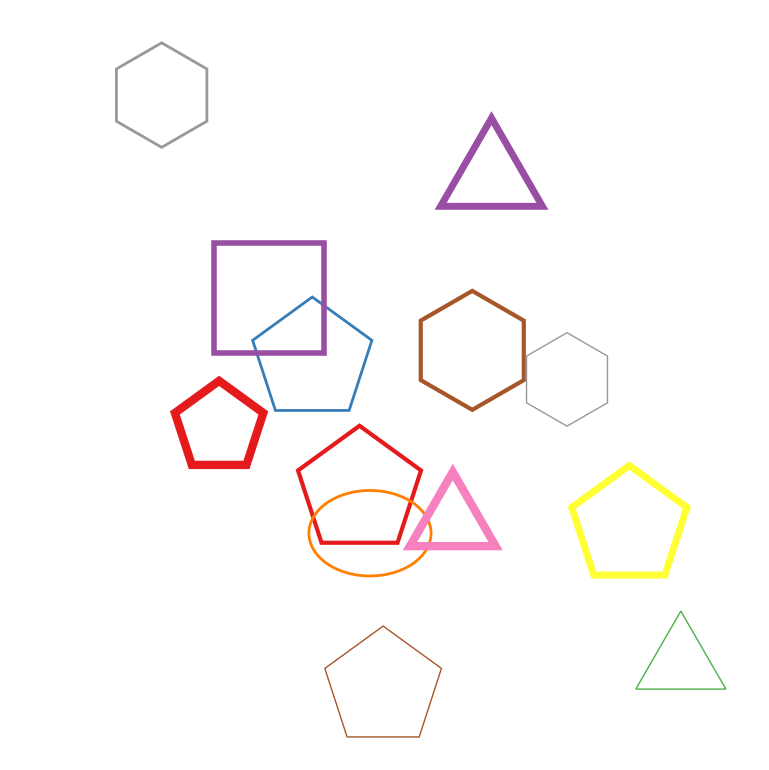[{"shape": "pentagon", "thickness": 1.5, "radius": 0.42, "center": [0.467, 0.363]}, {"shape": "pentagon", "thickness": 3, "radius": 0.3, "center": [0.285, 0.445]}, {"shape": "pentagon", "thickness": 1, "radius": 0.41, "center": [0.406, 0.533]}, {"shape": "triangle", "thickness": 0.5, "radius": 0.34, "center": [0.884, 0.139]}, {"shape": "square", "thickness": 2, "radius": 0.36, "center": [0.349, 0.613]}, {"shape": "triangle", "thickness": 2.5, "radius": 0.38, "center": [0.638, 0.77]}, {"shape": "oval", "thickness": 1, "radius": 0.4, "center": [0.48, 0.308]}, {"shape": "pentagon", "thickness": 2.5, "radius": 0.39, "center": [0.817, 0.317]}, {"shape": "pentagon", "thickness": 0.5, "radius": 0.4, "center": [0.498, 0.107]}, {"shape": "hexagon", "thickness": 1.5, "radius": 0.39, "center": [0.613, 0.545]}, {"shape": "triangle", "thickness": 3, "radius": 0.32, "center": [0.588, 0.323]}, {"shape": "hexagon", "thickness": 1, "radius": 0.34, "center": [0.21, 0.877]}, {"shape": "hexagon", "thickness": 0.5, "radius": 0.3, "center": [0.736, 0.507]}]